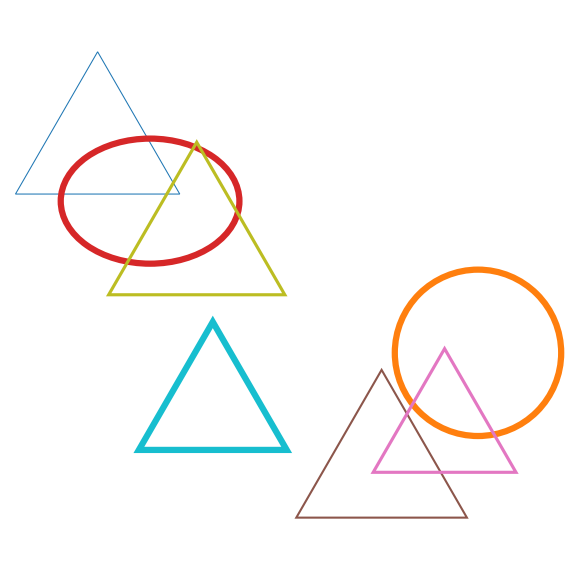[{"shape": "triangle", "thickness": 0.5, "radius": 0.82, "center": [0.169, 0.745]}, {"shape": "circle", "thickness": 3, "radius": 0.72, "center": [0.828, 0.388]}, {"shape": "oval", "thickness": 3, "radius": 0.77, "center": [0.26, 0.651]}, {"shape": "triangle", "thickness": 1, "radius": 0.85, "center": [0.661, 0.188]}, {"shape": "triangle", "thickness": 1.5, "radius": 0.71, "center": [0.77, 0.253]}, {"shape": "triangle", "thickness": 1.5, "radius": 0.88, "center": [0.341, 0.577]}, {"shape": "triangle", "thickness": 3, "radius": 0.74, "center": [0.368, 0.294]}]